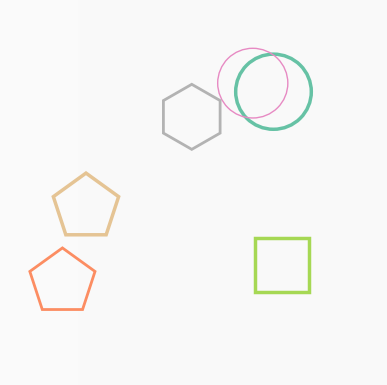[{"shape": "circle", "thickness": 2.5, "radius": 0.49, "center": [0.706, 0.762]}, {"shape": "pentagon", "thickness": 2, "radius": 0.44, "center": [0.161, 0.268]}, {"shape": "circle", "thickness": 1, "radius": 0.45, "center": [0.652, 0.784]}, {"shape": "square", "thickness": 2.5, "radius": 0.35, "center": [0.727, 0.312]}, {"shape": "pentagon", "thickness": 2.5, "radius": 0.44, "center": [0.222, 0.462]}, {"shape": "hexagon", "thickness": 2, "radius": 0.42, "center": [0.495, 0.697]}]